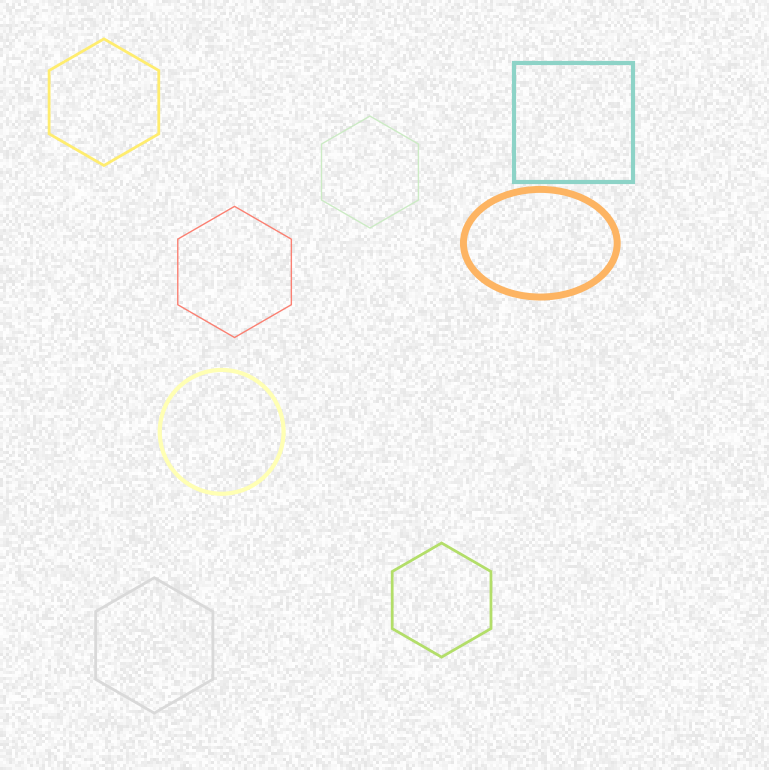[{"shape": "square", "thickness": 1.5, "radius": 0.39, "center": [0.744, 0.841]}, {"shape": "circle", "thickness": 1.5, "radius": 0.4, "center": [0.288, 0.439]}, {"shape": "hexagon", "thickness": 0.5, "radius": 0.43, "center": [0.305, 0.647]}, {"shape": "oval", "thickness": 2.5, "radius": 0.5, "center": [0.702, 0.684]}, {"shape": "hexagon", "thickness": 1, "radius": 0.37, "center": [0.573, 0.221]}, {"shape": "hexagon", "thickness": 1, "radius": 0.44, "center": [0.2, 0.162]}, {"shape": "hexagon", "thickness": 0.5, "radius": 0.36, "center": [0.48, 0.777]}, {"shape": "hexagon", "thickness": 1, "radius": 0.41, "center": [0.135, 0.867]}]